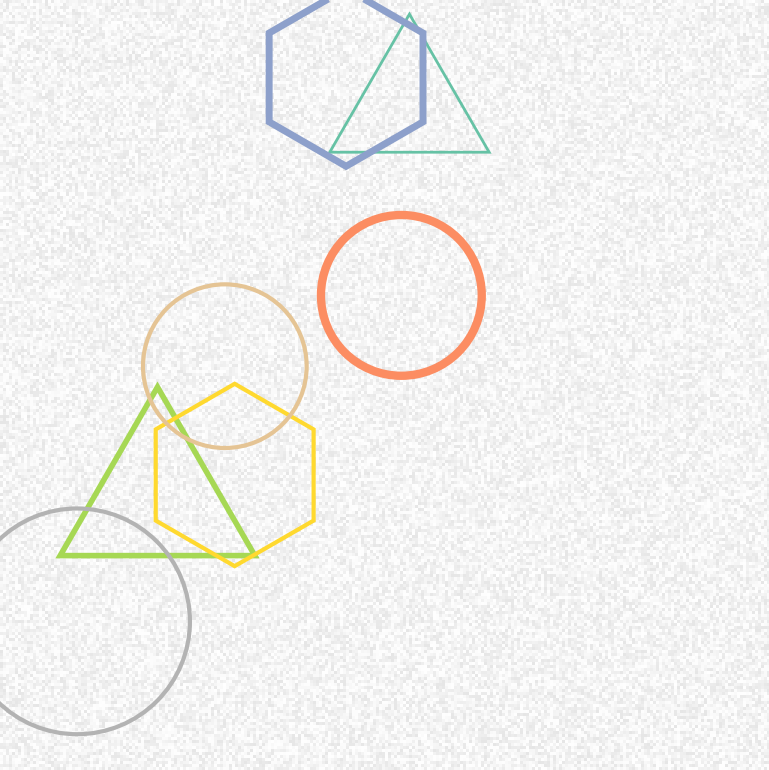[{"shape": "triangle", "thickness": 1, "radius": 0.6, "center": [0.532, 0.862]}, {"shape": "circle", "thickness": 3, "radius": 0.52, "center": [0.521, 0.616]}, {"shape": "hexagon", "thickness": 2.5, "radius": 0.58, "center": [0.449, 0.899]}, {"shape": "triangle", "thickness": 2, "radius": 0.73, "center": [0.205, 0.351]}, {"shape": "hexagon", "thickness": 1.5, "radius": 0.59, "center": [0.305, 0.383]}, {"shape": "circle", "thickness": 1.5, "radius": 0.53, "center": [0.292, 0.524]}, {"shape": "circle", "thickness": 1.5, "radius": 0.73, "center": [0.1, 0.193]}]